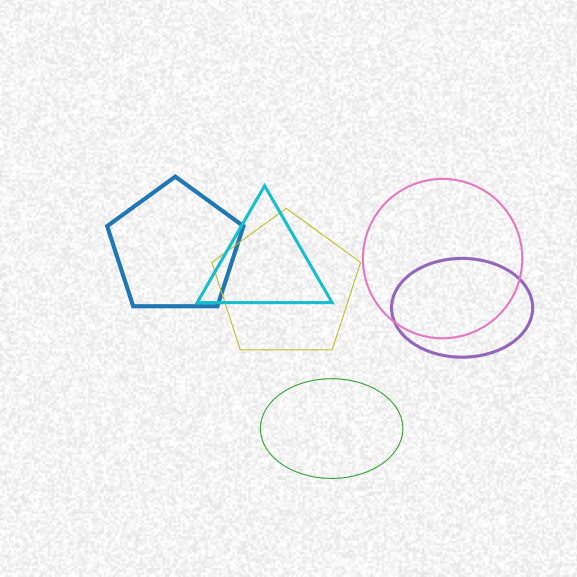[{"shape": "pentagon", "thickness": 2, "radius": 0.62, "center": [0.304, 0.569]}, {"shape": "oval", "thickness": 0.5, "radius": 0.62, "center": [0.574, 0.257]}, {"shape": "oval", "thickness": 1.5, "radius": 0.61, "center": [0.8, 0.466]}, {"shape": "circle", "thickness": 1, "radius": 0.69, "center": [0.766, 0.551]}, {"shape": "pentagon", "thickness": 0.5, "radius": 0.68, "center": [0.496, 0.503]}, {"shape": "triangle", "thickness": 1.5, "radius": 0.67, "center": [0.458, 0.543]}]